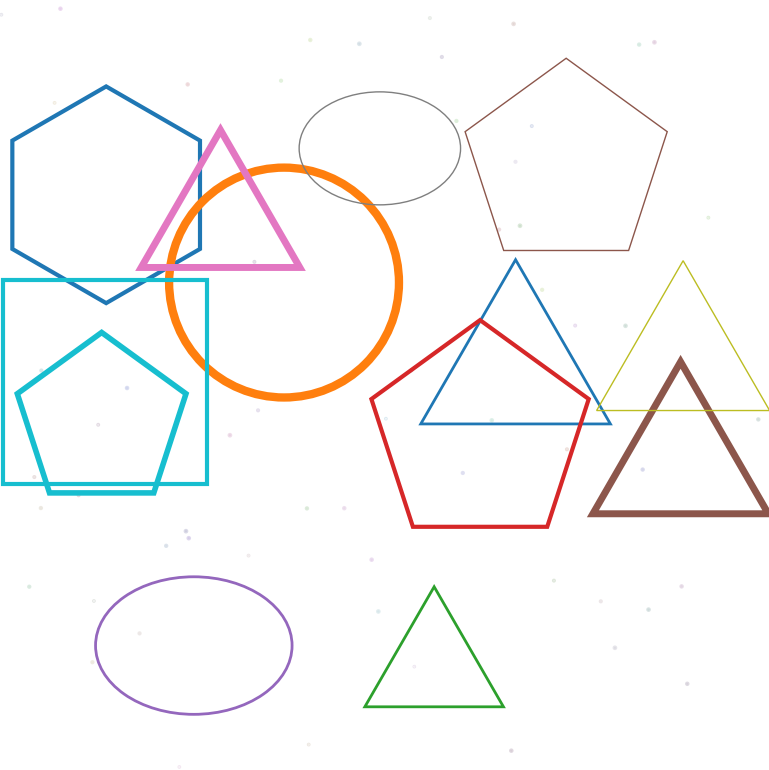[{"shape": "triangle", "thickness": 1, "radius": 0.71, "center": [0.67, 0.521]}, {"shape": "hexagon", "thickness": 1.5, "radius": 0.7, "center": [0.138, 0.747]}, {"shape": "circle", "thickness": 3, "radius": 0.75, "center": [0.369, 0.633]}, {"shape": "triangle", "thickness": 1, "radius": 0.52, "center": [0.564, 0.134]}, {"shape": "pentagon", "thickness": 1.5, "radius": 0.74, "center": [0.623, 0.436]}, {"shape": "oval", "thickness": 1, "radius": 0.64, "center": [0.252, 0.162]}, {"shape": "pentagon", "thickness": 0.5, "radius": 0.69, "center": [0.735, 0.786]}, {"shape": "triangle", "thickness": 2.5, "radius": 0.66, "center": [0.884, 0.399]}, {"shape": "triangle", "thickness": 2.5, "radius": 0.59, "center": [0.286, 0.712]}, {"shape": "oval", "thickness": 0.5, "radius": 0.52, "center": [0.493, 0.807]}, {"shape": "triangle", "thickness": 0.5, "radius": 0.65, "center": [0.887, 0.532]}, {"shape": "square", "thickness": 1.5, "radius": 0.66, "center": [0.136, 0.504]}, {"shape": "pentagon", "thickness": 2, "radius": 0.58, "center": [0.132, 0.453]}]